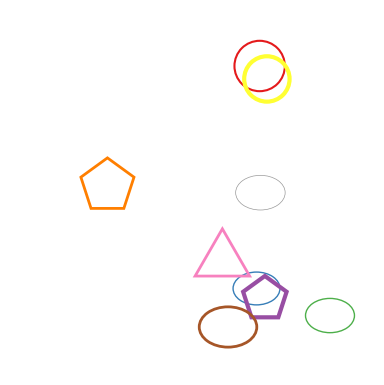[{"shape": "circle", "thickness": 1.5, "radius": 0.33, "center": [0.674, 0.829]}, {"shape": "oval", "thickness": 1, "radius": 0.3, "center": [0.666, 0.251]}, {"shape": "oval", "thickness": 1, "radius": 0.32, "center": [0.857, 0.18]}, {"shape": "pentagon", "thickness": 3, "radius": 0.3, "center": [0.688, 0.224]}, {"shape": "pentagon", "thickness": 2, "radius": 0.36, "center": [0.279, 0.517]}, {"shape": "circle", "thickness": 3, "radius": 0.29, "center": [0.693, 0.795]}, {"shape": "oval", "thickness": 2, "radius": 0.37, "center": [0.592, 0.151]}, {"shape": "triangle", "thickness": 2, "radius": 0.41, "center": [0.578, 0.324]}, {"shape": "oval", "thickness": 0.5, "radius": 0.32, "center": [0.676, 0.5]}]